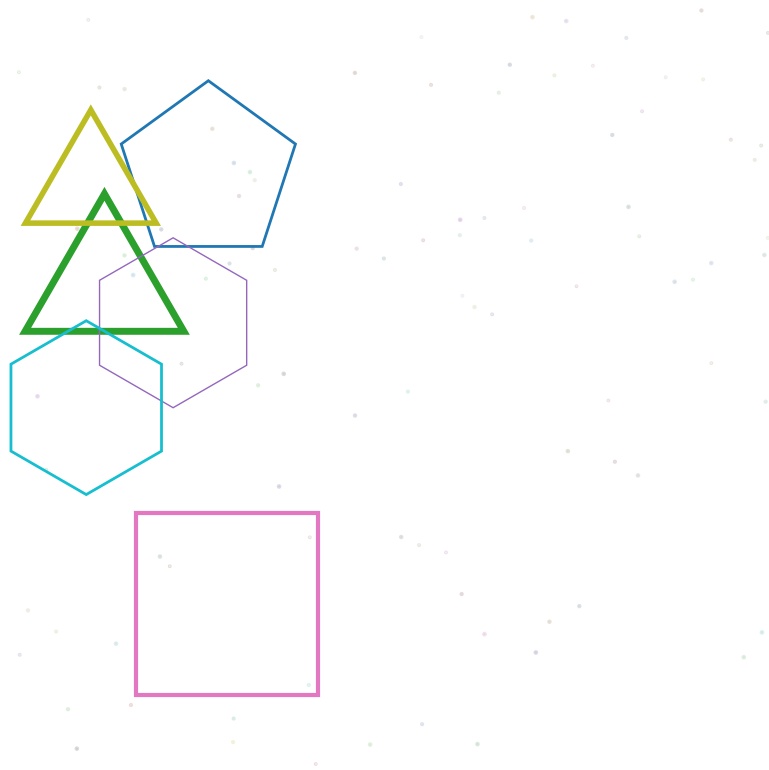[{"shape": "pentagon", "thickness": 1, "radius": 0.59, "center": [0.271, 0.776]}, {"shape": "triangle", "thickness": 2.5, "radius": 0.6, "center": [0.136, 0.629]}, {"shape": "hexagon", "thickness": 0.5, "radius": 0.55, "center": [0.225, 0.581]}, {"shape": "square", "thickness": 1.5, "radius": 0.59, "center": [0.295, 0.215]}, {"shape": "triangle", "thickness": 2, "radius": 0.49, "center": [0.118, 0.759]}, {"shape": "hexagon", "thickness": 1, "radius": 0.56, "center": [0.112, 0.471]}]